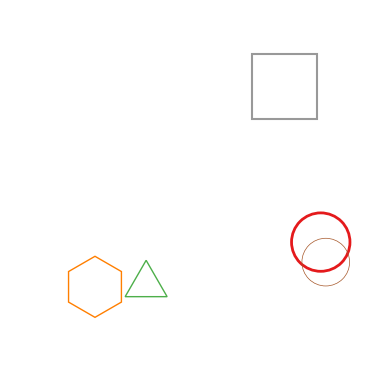[{"shape": "circle", "thickness": 2, "radius": 0.38, "center": [0.833, 0.371]}, {"shape": "triangle", "thickness": 1, "radius": 0.31, "center": [0.38, 0.261]}, {"shape": "hexagon", "thickness": 1, "radius": 0.4, "center": [0.247, 0.255]}, {"shape": "circle", "thickness": 0.5, "radius": 0.31, "center": [0.846, 0.319]}, {"shape": "square", "thickness": 1.5, "radius": 0.42, "center": [0.739, 0.776]}]